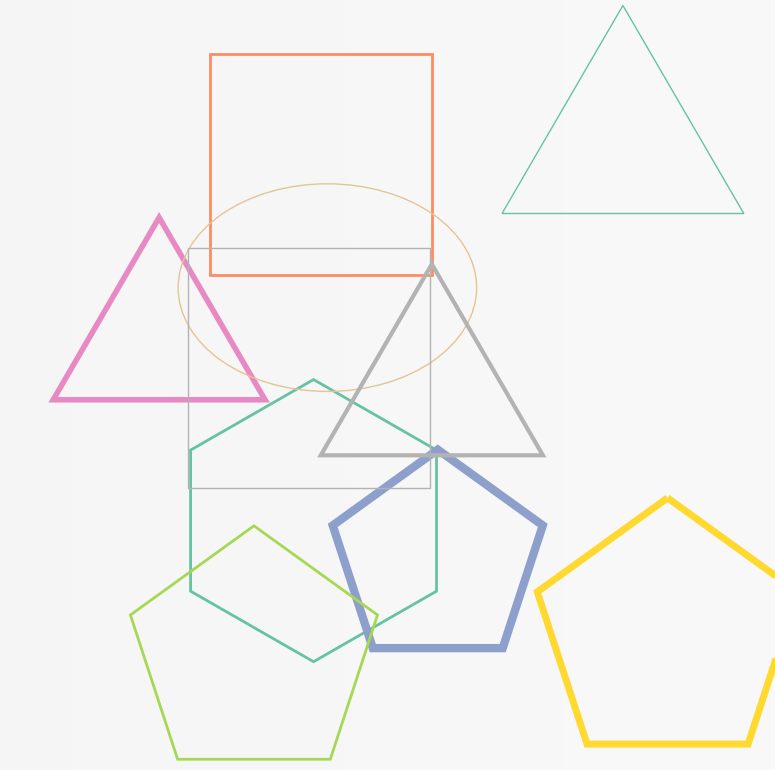[{"shape": "hexagon", "thickness": 1, "radius": 0.92, "center": [0.405, 0.324]}, {"shape": "triangle", "thickness": 0.5, "radius": 0.9, "center": [0.804, 0.813]}, {"shape": "square", "thickness": 1, "radius": 0.72, "center": [0.414, 0.786]}, {"shape": "pentagon", "thickness": 3, "radius": 0.71, "center": [0.565, 0.274]}, {"shape": "triangle", "thickness": 2, "radius": 0.79, "center": [0.205, 0.56]}, {"shape": "pentagon", "thickness": 1, "radius": 0.84, "center": [0.328, 0.15]}, {"shape": "pentagon", "thickness": 2.5, "radius": 0.88, "center": [0.861, 0.177]}, {"shape": "oval", "thickness": 0.5, "radius": 0.96, "center": [0.422, 0.626]}, {"shape": "triangle", "thickness": 1.5, "radius": 0.83, "center": [0.557, 0.491]}, {"shape": "square", "thickness": 0.5, "radius": 0.78, "center": [0.399, 0.522]}]